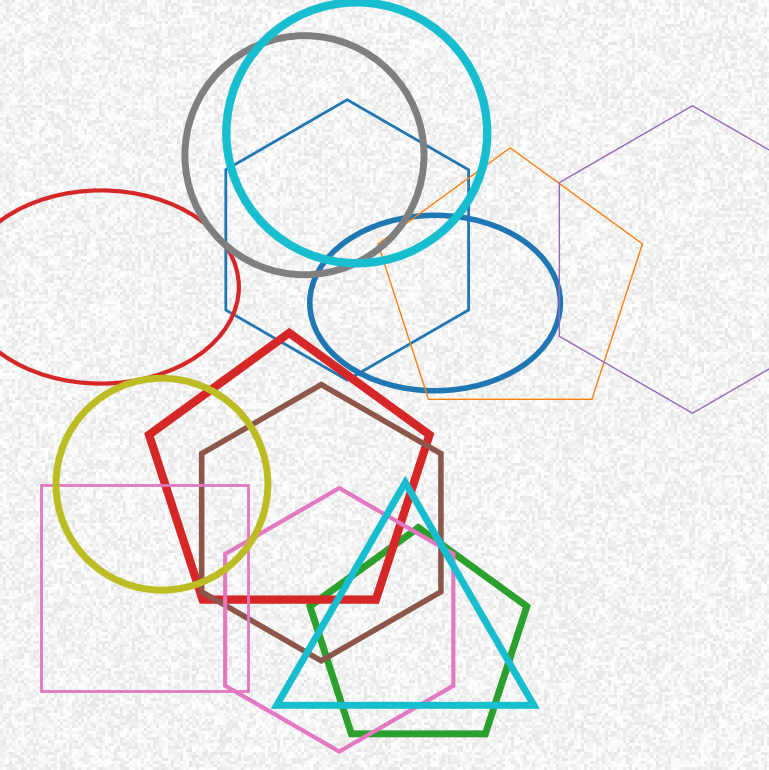[{"shape": "oval", "thickness": 2, "radius": 0.81, "center": [0.565, 0.606]}, {"shape": "hexagon", "thickness": 1, "radius": 0.91, "center": [0.451, 0.688]}, {"shape": "pentagon", "thickness": 0.5, "radius": 0.9, "center": [0.663, 0.627]}, {"shape": "pentagon", "thickness": 2.5, "radius": 0.74, "center": [0.543, 0.167]}, {"shape": "oval", "thickness": 1.5, "radius": 0.9, "center": [0.131, 0.627]}, {"shape": "pentagon", "thickness": 3, "radius": 0.96, "center": [0.376, 0.376]}, {"shape": "hexagon", "thickness": 0.5, "radius": 1.0, "center": [0.899, 0.663]}, {"shape": "hexagon", "thickness": 2, "radius": 0.9, "center": [0.417, 0.321]}, {"shape": "hexagon", "thickness": 1.5, "radius": 0.86, "center": [0.441, 0.195]}, {"shape": "square", "thickness": 1, "radius": 0.67, "center": [0.188, 0.236]}, {"shape": "circle", "thickness": 2.5, "radius": 0.78, "center": [0.395, 0.798]}, {"shape": "circle", "thickness": 2.5, "radius": 0.69, "center": [0.21, 0.371]}, {"shape": "triangle", "thickness": 2.5, "radius": 0.96, "center": [0.526, 0.18]}, {"shape": "circle", "thickness": 3, "radius": 0.85, "center": [0.463, 0.828]}]